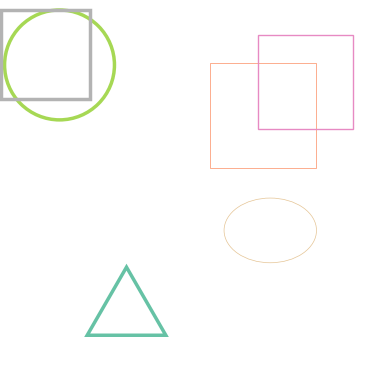[{"shape": "triangle", "thickness": 2.5, "radius": 0.59, "center": [0.329, 0.188]}, {"shape": "square", "thickness": 0.5, "radius": 0.68, "center": [0.683, 0.7]}, {"shape": "square", "thickness": 1, "radius": 0.61, "center": [0.793, 0.786]}, {"shape": "circle", "thickness": 2.5, "radius": 0.71, "center": [0.155, 0.831]}, {"shape": "oval", "thickness": 0.5, "radius": 0.6, "center": [0.702, 0.402]}, {"shape": "square", "thickness": 2.5, "radius": 0.58, "center": [0.117, 0.858]}]